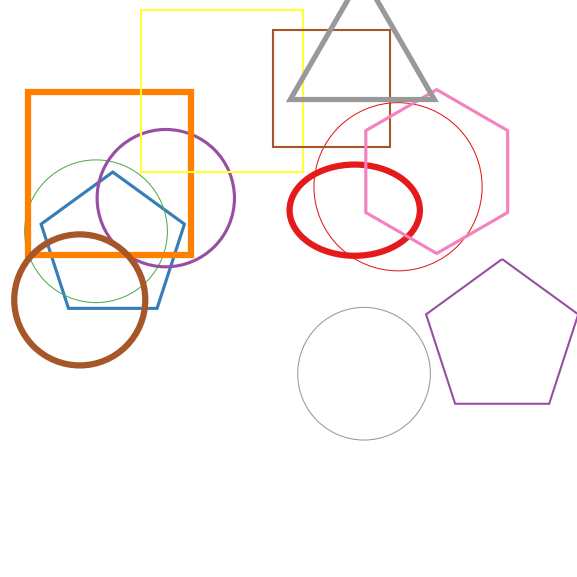[{"shape": "oval", "thickness": 3, "radius": 0.56, "center": [0.614, 0.635]}, {"shape": "circle", "thickness": 0.5, "radius": 0.73, "center": [0.689, 0.676]}, {"shape": "pentagon", "thickness": 1.5, "radius": 0.65, "center": [0.195, 0.571]}, {"shape": "circle", "thickness": 0.5, "radius": 0.62, "center": [0.166, 0.599]}, {"shape": "circle", "thickness": 1.5, "radius": 0.59, "center": [0.287, 0.656]}, {"shape": "pentagon", "thickness": 1, "radius": 0.69, "center": [0.87, 0.412]}, {"shape": "square", "thickness": 3, "radius": 0.7, "center": [0.19, 0.699]}, {"shape": "square", "thickness": 1, "radius": 0.7, "center": [0.384, 0.841]}, {"shape": "square", "thickness": 1, "radius": 0.5, "center": [0.575, 0.846]}, {"shape": "circle", "thickness": 3, "radius": 0.57, "center": [0.138, 0.48]}, {"shape": "hexagon", "thickness": 1.5, "radius": 0.71, "center": [0.756, 0.702]}, {"shape": "triangle", "thickness": 2.5, "radius": 0.72, "center": [0.627, 0.899]}, {"shape": "circle", "thickness": 0.5, "radius": 0.57, "center": [0.63, 0.352]}]